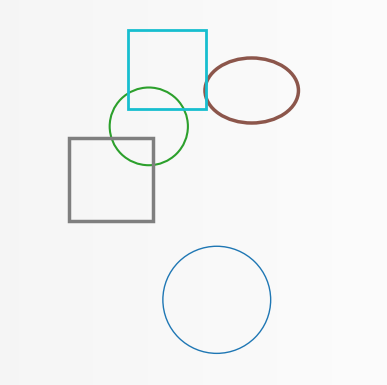[{"shape": "circle", "thickness": 1, "radius": 0.7, "center": [0.559, 0.221]}, {"shape": "circle", "thickness": 1.5, "radius": 0.5, "center": [0.384, 0.672]}, {"shape": "oval", "thickness": 2.5, "radius": 0.6, "center": [0.65, 0.765]}, {"shape": "square", "thickness": 2.5, "radius": 0.54, "center": [0.287, 0.534]}, {"shape": "square", "thickness": 2, "radius": 0.51, "center": [0.431, 0.82]}]